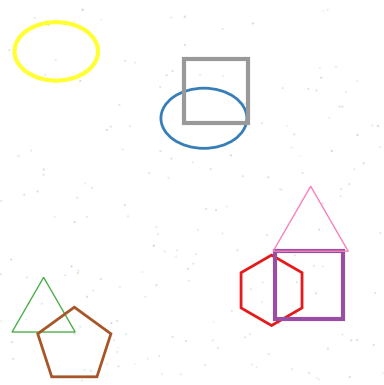[{"shape": "hexagon", "thickness": 2, "radius": 0.46, "center": [0.705, 0.246]}, {"shape": "oval", "thickness": 2, "radius": 0.56, "center": [0.53, 0.693]}, {"shape": "triangle", "thickness": 1, "radius": 0.47, "center": [0.113, 0.185]}, {"shape": "square", "thickness": 3, "radius": 0.44, "center": [0.802, 0.26]}, {"shape": "oval", "thickness": 3, "radius": 0.54, "center": [0.146, 0.867]}, {"shape": "pentagon", "thickness": 2, "radius": 0.5, "center": [0.193, 0.102]}, {"shape": "triangle", "thickness": 1, "radius": 0.56, "center": [0.807, 0.404]}, {"shape": "square", "thickness": 3, "radius": 0.41, "center": [0.561, 0.763]}]